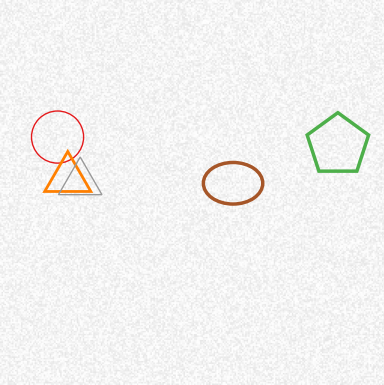[{"shape": "circle", "thickness": 1, "radius": 0.34, "center": [0.15, 0.644]}, {"shape": "pentagon", "thickness": 2.5, "radius": 0.42, "center": [0.878, 0.623]}, {"shape": "triangle", "thickness": 2, "radius": 0.35, "center": [0.176, 0.537]}, {"shape": "oval", "thickness": 2.5, "radius": 0.39, "center": [0.605, 0.524]}, {"shape": "triangle", "thickness": 1, "radius": 0.33, "center": [0.208, 0.527]}]